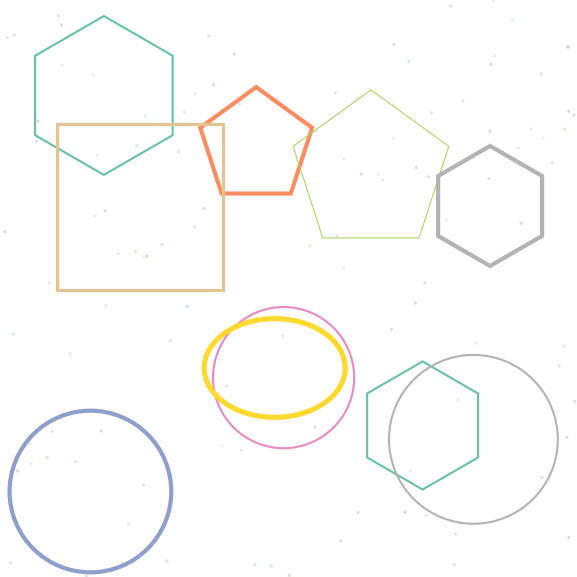[{"shape": "hexagon", "thickness": 1, "radius": 0.55, "center": [0.732, 0.262]}, {"shape": "hexagon", "thickness": 1, "radius": 0.69, "center": [0.18, 0.834]}, {"shape": "pentagon", "thickness": 2, "radius": 0.51, "center": [0.444, 0.746]}, {"shape": "circle", "thickness": 2, "radius": 0.7, "center": [0.157, 0.148]}, {"shape": "circle", "thickness": 1, "radius": 0.61, "center": [0.491, 0.345]}, {"shape": "pentagon", "thickness": 0.5, "radius": 0.71, "center": [0.642, 0.702]}, {"shape": "oval", "thickness": 2.5, "radius": 0.61, "center": [0.476, 0.362]}, {"shape": "square", "thickness": 1.5, "radius": 0.72, "center": [0.243, 0.64]}, {"shape": "hexagon", "thickness": 2, "radius": 0.52, "center": [0.849, 0.642]}, {"shape": "circle", "thickness": 1, "radius": 0.73, "center": [0.82, 0.238]}]